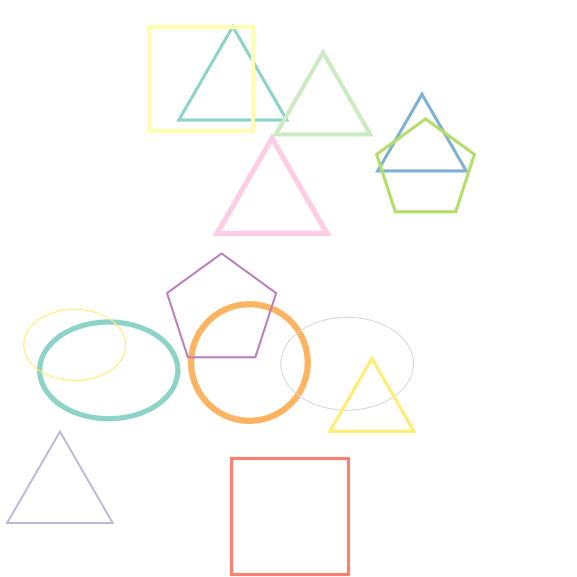[{"shape": "oval", "thickness": 2.5, "radius": 0.6, "center": [0.188, 0.358]}, {"shape": "triangle", "thickness": 1.5, "radius": 0.54, "center": [0.403, 0.845]}, {"shape": "square", "thickness": 2, "radius": 0.45, "center": [0.348, 0.863]}, {"shape": "triangle", "thickness": 1, "radius": 0.53, "center": [0.104, 0.146]}, {"shape": "square", "thickness": 1.5, "radius": 0.5, "center": [0.501, 0.106]}, {"shape": "triangle", "thickness": 1.5, "radius": 0.44, "center": [0.731, 0.747]}, {"shape": "circle", "thickness": 3, "radius": 0.5, "center": [0.432, 0.371]}, {"shape": "pentagon", "thickness": 1.5, "radius": 0.44, "center": [0.737, 0.704]}, {"shape": "triangle", "thickness": 2.5, "radius": 0.55, "center": [0.471, 0.65]}, {"shape": "oval", "thickness": 0.5, "radius": 0.57, "center": [0.601, 0.369]}, {"shape": "pentagon", "thickness": 1, "radius": 0.5, "center": [0.384, 0.461]}, {"shape": "triangle", "thickness": 2, "radius": 0.47, "center": [0.559, 0.814]}, {"shape": "oval", "thickness": 0.5, "radius": 0.44, "center": [0.129, 0.402]}, {"shape": "triangle", "thickness": 1.5, "radius": 0.42, "center": [0.644, 0.294]}]